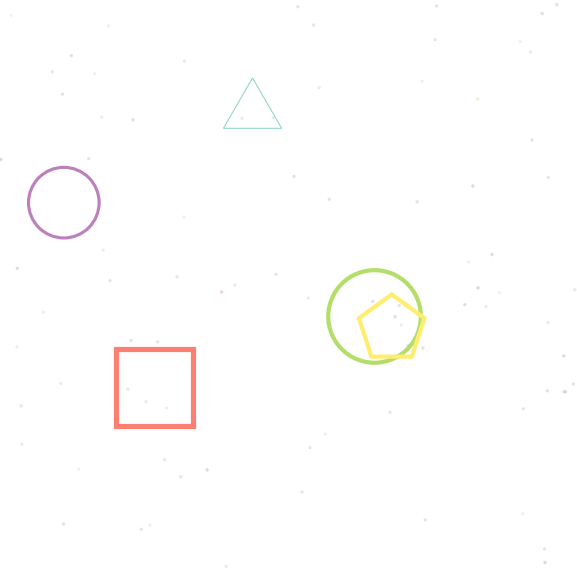[{"shape": "triangle", "thickness": 0.5, "radius": 0.29, "center": [0.437, 0.806]}, {"shape": "square", "thickness": 2.5, "radius": 0.33, "center": [0.267, 0.328]}, {"shape": "circle", "thickness": 2, "radius": 0.4, "center": [0.649, 0.451]}, {"shape": "circle", "thickness": 1.5, "radius": 0.31, "center": [0.111, 0.648]}, {"shape": "pentagon", "thickness": 2, "radius": 0.3, "center": [0.678, 0.43]}]